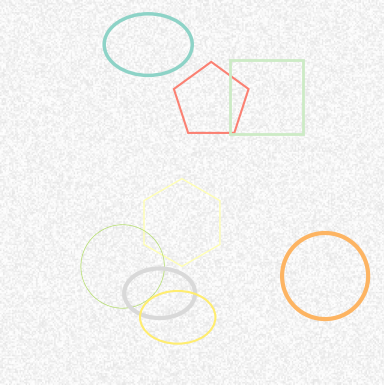[{"shape": "oval", "thickness": 2.5, "radius": 0.57, "center": [0.385, 0.884]}, {"shape": "hexagon", "thickness": 1, "radius": 0.57, "center": [0.473, 0.422]}, {"shape": "pentagon", "thickness": 1.5, "radius": 0.51, "center": [0.549, 0.737]}, {"shape": "circle", "thickness": 3, "radius": 0.56, "center": [0.844, 0.283]}, {"shape": "circle", "thickness": 0.5, "radius": 0.54, "center": [0.319, 0.308]}, {"shape": "oval", "thickness": 3, "radius": 0.46, "center": [0.415, 0.238]}, {"shape": "square", "thickness": 2, "radius": 0.48, "center": [0.692, 0.748]}, {"shape": "oval", "thickness": 1.5, "radius": 0.49, "center": [0.462, 0.176]}]